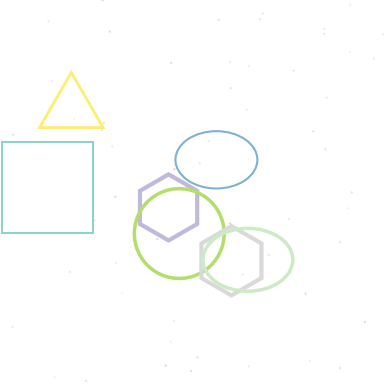[{"shape": "square", "thickness": 1.5, "radius": 0.59, "center": [0.123, 0.514]}, {"shape": "hexagon", "thickness": 3, "radius": 0.43, "center": [0.438, 0.461]}, {"shape": "oval", "thickness": 1.5, "radius": 0.53, "center": [0.562, 0.585]}, {"shape": "circle", "thickness": 2.5, "radius": 0.58, "center": [0.466, 0.393]}, {"shape": "hexagon", "thickness": 3, "radius": 0.45, "center": [0.601, 0.323]}, {"shape": "oval", "thickness": 2.5, "radius": 0.58, "center": [0.644, 0.325]}, {"shape": "triangle", "thickness": 2, "radius": 0.48, "center": [0.185, 0.716]}]